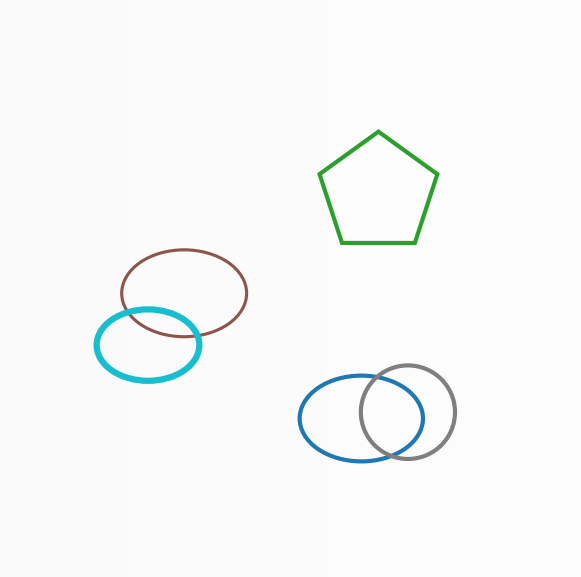[{"shape": "oval", "thickness": 2, "radius": 0.53, "center": [0.622, 0.274]}, {"shape": "pentagon", "thickness": 2, "radius": 0.53, "center": [0.651, 0.665]}, {"shape": "oval", "thickness": 1.5, "radius": 0.54, "center": [0.317, 0.491]}, {"shape": "circle", "thickness": 2, "radius": 0.41, "center": [0.702, 0.285]}, {"shape": "oval", "thickness": 3, "radius": 0.44, "center": [0.255, 0.402]}]